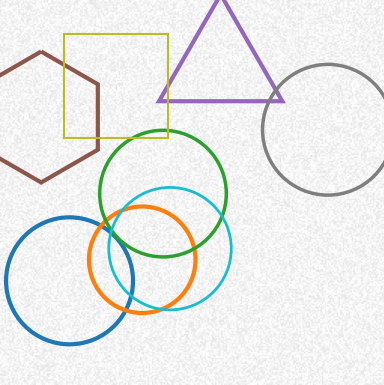[{"shape": "circle", "thickness": 3, "radius": 0.82, "center": [0.181, 0.271]}, {"shape": "circle", "thickness": 3, "radius": 0.69, "center": [0.369, 0.325]}, {"shape": "circle", "thickness": 2.5, "radius": 0.82, "center": [0.423, 0.497]}, {"shape": "triangle", "thickness": 3, "radius": 0.92, "center": [0.573, 0.83]}, {"shape": "hexagon", "thickness": 3, "radius": 0.85, "center": [0.107, 0.696]}, {"shape": "circle", "thickness": 2.5, "radius": 0.85, "center": [0.852, 0.663]}, {"shape": "square", "thickness": 1.5, "radius": 0.68, "center": [0.3, 0.777]}, {"shape": "circle", "thickness": 2, "radius": 0.8, "center": [0.442, 0.354]}]